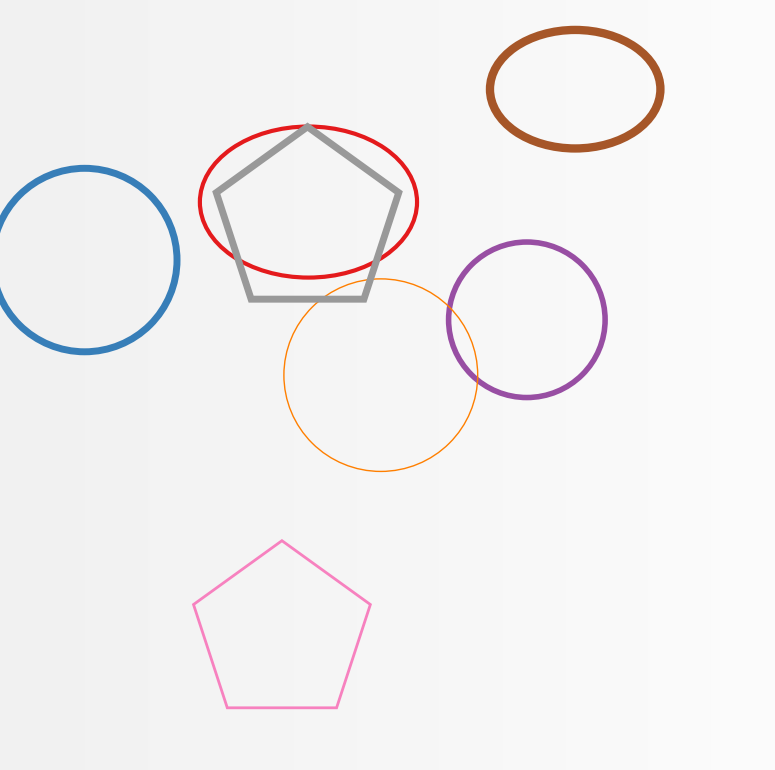[{"shape": "oval", "thickness": 1.5, "radius": 0.7, "center": [0.398, 0.738]}, {"shape": "circle", "thickness": 2.5, "radius": 0.6, "center": [0.109, 0.662]}, {"shape": "circle", "thickness": 2, "radius": 0.5, "center": [0.68, 0.585]}, {"shape": "circle", "thickness": 0.5, "radius": 0.63, "center": [0.491, 0.513]}, {"shape": "oval", "thickness": 3, "radius": 0.55, "center": [0.742, 0.884]}, {"shape": "pentagon", "thickness": 1, "radius": 0.6, "center": [0.364, 0.178]}, {"shape": "pentagon", "thickness": 2.5, "radius": 0.62, "center": [0.397, 0.712]}]